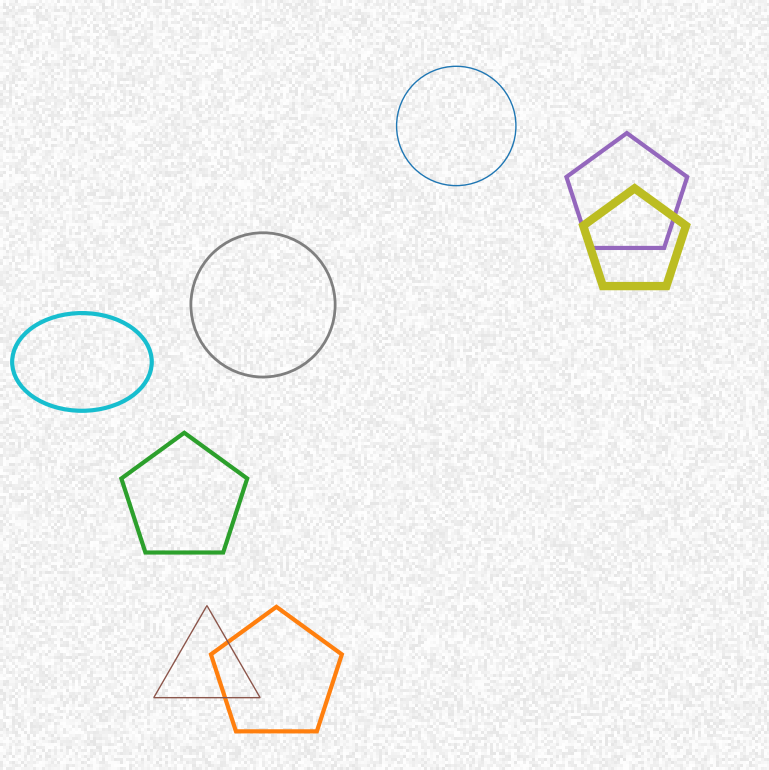[{"shape": "circle", "thickness": 0.5, "radius": 0.39, "center": [0.593, 0.836]}, {"shape": "pentagon", "thickness": 1.5, "radius": 0.45, "center": [0.359, 0.123]}, {"shape": "pentagon", "thickness": 1.5, "radius": 0.43, "center": [0.239, 0.352]}, {"shape": "pentagon", "thickness": 1.5, "radius": 0.41, "center": [0.814, 0.745]}, {"shape": "triangle", "thickness": 0.5, "radius": 0.4, "center": [0.269, 0.134]}, {"shape": "circle", "thickness": 1, "radius": 0.47, "center": [0.342, 0.604]}, {"shape": "pentagon", "thickness": 3, "radius": 0.35, "center": [0.824, 0.685]}, {"shape": "oval", "thickness": 1.5, "radius": 0.45, "center": [0.106, 0.53]}]